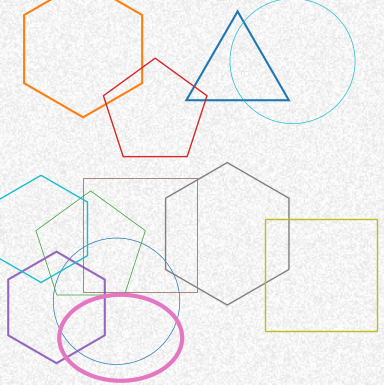[{"shape": "triangle", "thickness": 1.5, "radius": 0.77, "center": [0.617, 0.817]}, {"shape": "circle", "thickness": 0.5, "radius": 0.82, "center": [0.303, 0.217]}, {"shape": "hexagon", "thickness": 1.5, "radius": 0.89, "center": [0.216, 0.872]}, {"shape": "pentagon", "thickness": 0.5, "radius": 0.75, "center": [0.235, 0.355]}, {"shape": "pentagon", "thickness": 1, "radius": 0.71, "center": [0.403, 0.708]}, {"shape": "hexagon", "thickness": 1.5, "radius": 0.72, "center": [0.147, 0.201]}, {"shape": "square", "thickness": 0.5, "radius": 0.74, "center": [0.363, 0.389]}, {"shape": "oval", "thickness": 3, "radius": 0.8, "center": [0.314, 0.123]}, {"shape": "hexagon", "thickness": 1, "radius": 0.93, "center": [0.59, 0.393]}, {"shape": "square", "thickness": 1, "radius": 0.73, "center": [0.833, 0.285]}, {"shape": "circle", "thickness": 0.5, "radius": 0.81, "center": [0.76, 0.841]}, {"shape": "hexagon", "thickness": 1, "radius": 0.7, "center": [0.107, 0.405]}]